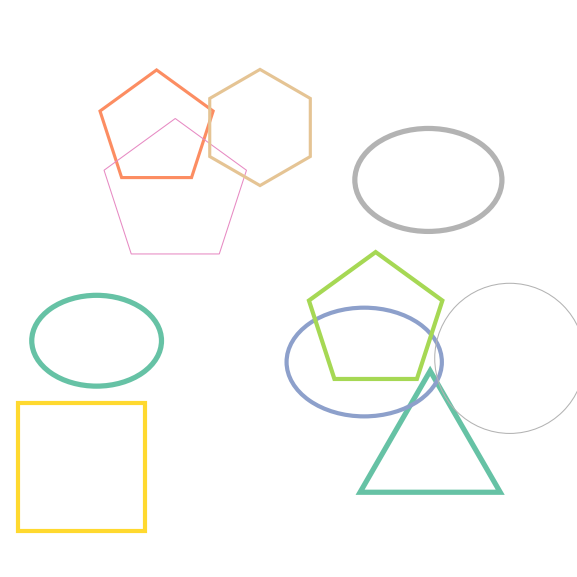[{"shape": "oval", "thickness": 2.5, "radius": 0.56, "center": [0.167, 0.409]}, {"shape": "triangle", "thickness": 2.5, "radius": 0.7, "center": [0.745, 0.217]}, {"shape": "pentagon", "thickness": 1.5, "radius": 0.52, "center": [0.271, 0.775]}, {"shape": "oval", "thickness": 2, "radius": 0.67, "center": [0.631, 0.372]}, {"shape": "pentagon", "thickness": 0.5, "radius": 0.65, "center": [0.303, 0.664]}, {"shape": "pentagon", "thickness": 2, "radius": 0.61, "center": [0.65, 0.441]}, {"shape": "square", "thickness": 2, "radius": 0.55, "center": [0.141, 0.19]}, {"shape": "hexagon", "thickness": 1.5, "radius": 0.5, "center": [0.45, 0.778]}, {"shape": "circle", "thickness": 0.5, "radius": 0.65, "center": [0.883, 0.379]}, {"shape": "oval", "thickness": 2.5, "radius": 0.64, "center": [0.742, 0.688]}]